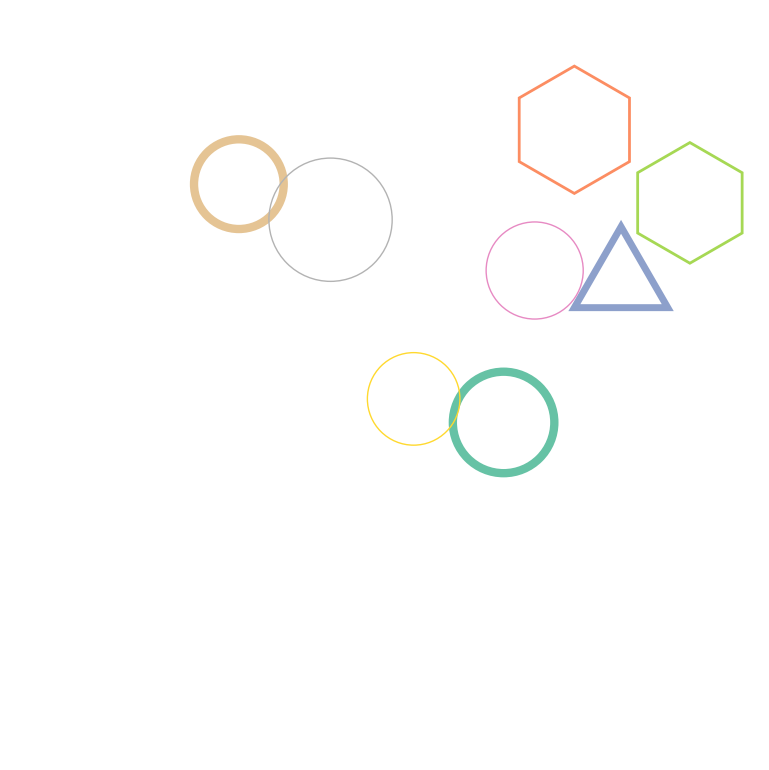[{"shape": "circle", "thickness": 3, "radius": 0.33, "center": [0.654, 0.451]}, {"shape": "hexagon", "thickness": 1, "radius": 0.41, "center": [0.746, 0.831]}, {"shape": "triangle", "thickness": 2.5, "radius": 0.35, "center": [0.807, 0.635]}, {"shape": "circle", "thickness": 0.5, "radius": 0.32, "center": [0.694, 0.649]}, {"shape": "hexagon", "thickness": 1, "radius": 0.39, "center": [0.896, 0.737]}, {"shape": "circle", "thickness": 0.5, "radius": 0.3, "center": [0.537, 0.482]}, {"shape": "circle", "thickness": 3, "radius": 0.29, "center": [0.31, 0.761]}, {"shape": "circle", "thickness": 0.5, "radius": 0.4, "center": [0.429, 0.715]}]